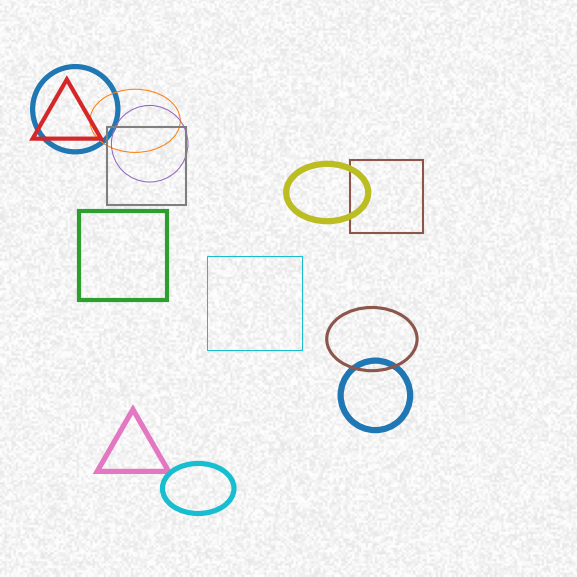[{"shape": "circle", "thickness": 2.5, "radius": 0.37, "center": [0.13, 0.81]}, {"shape": "circle", "thickness": 3, "radius": 0.3, "center": [0.65, 0.315]}, {"shape": "oval", "thickness": 0.5, "radius": 0.39, "center": [0.234, 0.79]}, {"shape": "square", "thickness": 2, "radius": 0.39, "center": [0.213, 0.557]}, {"shape": "triangle", "thickness": 2, "radius": 0.34, "center": [0.116, 0.793]}, {"shape": "circle", "thickness": 0.5, "radius": 0.33, "center": [0.259, 0.75]}, {"shape": "oval", "thickness": 1.5, "radius": 0.39, "center": [0.644, 0.412]}, {"shape": "square", "thickness": 1, "radius": 0.32, "center": [0.669, 0.66]}, {"shape": "triangle", "thickness": 2.5, "radius": 0.36, "center": [0.23, 0.219]}, {"shape": "square", "thickness": 1, "radius": 0.34, "center": [0.254, 0.712]}, {"shape": "oval", "thickness": 3, "radius": 0.36, "center": [0.567, 0.666]}, {"shape": "square", "thickness": 0.5, "radius": 0.41, "center": [0.44, 0.475]}, {"shape": "oval", "thickness": 2.5, "radius": 0.31, "center": [0.343, 0.153]}]